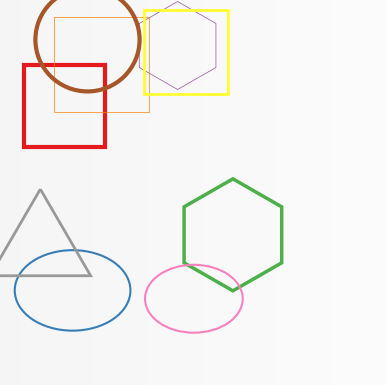[{"shape": "square", "thickness": 3, "radius": 0.53, "center": [0.167, 0.725]}, {"shape": "oval", "thickness": 1.5, "radius": 0.75, "center": [0.187, 0.246]}, {"shape": "hexagon", "thickness": 2.5, "radius": 0.73, "center": [0.601, 0.39]}, {"shape": "hexagon", "thickness": 0.5, "radius": 0.57, "center": [0.458, 0.882]}, {"shape": "square", "thickness": 0.5, "radius": 0.62, "center": [0.262, 0.833]}, {"shape": "square", "thickness": 2, "radius": 0.54, "center": [0.481, 0.864]}, {"shape": "circle", "thickness": 3, "radius": 0.67, "center": [0.226, 0.897]}, {"shape": "oval", "thickness": 1.5, "radius": 0.63, "center": [0.5, 0.224]}, {"shape": "triangle", "thickness": 2, "radius": 0.75, "center": [0.104, 0.359]}]